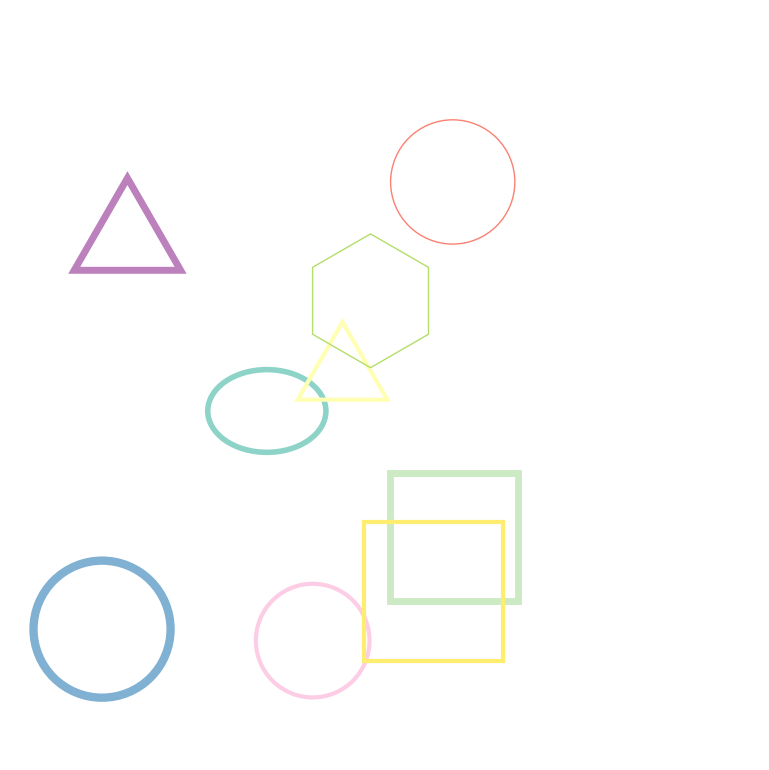[{"shape": "oval", "thickness": 2, "radius": 0.38, "center": [0.347, 0.466]}, {"shape": "triangle", "thickness": 1.5, "radius": 0.34, "center": [0.445, 0.515]}, {"shape": "circle", "thickness": 0.5, "radius": 0.4, "center": [0.588, 0.764]}, {"shape": "circle", "thickness": 3, "radius": 0.45, "center": [0.133, 0.183]}, {"shape": "hexagon", "thickness": 0.5, "radius": 0.43, "center": [0.481, 0.609]}, {"shape": "circle", "thickness": 1.5, "radius": 0.37, "center": [0.406, 0.168]}, {"shape": "triangle", "thickness": 2.5, "radius": 0.4, "center": [0.165, 0.689]}, {"shape": "square", "thickness": 2.5, "radius": 0.42, "center": [0.59, 0.303]}, {"shape": "square", "thickness": 1.5, "radius": 0.45, "center": [0.563, 0.232]}]